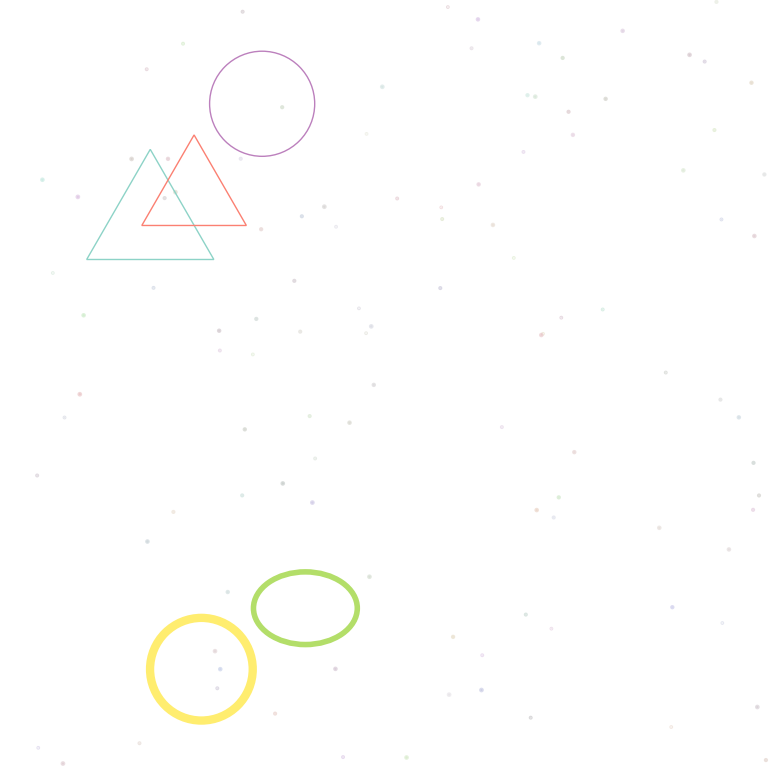[{"shape": "triangle", "thickness": 0.5, "radius": 0.48, "center": [0.195, 0.711]}, {"shape": "triangle", "thickness": 0.5, "radius": 0.39, "center": [0.252, 0.746]}, {"shape": "oval", "thickness": 2, "radius": 0.34, "center": [0.397, 0.21]}, {"shape": "circle", "thickness": 0.5, "radius": 0.34, "center": [0.34, 0.865]}, {"shape": "circle", "thickness": 3, "radius": 0.33, "center": [0.262, 0.131]}]